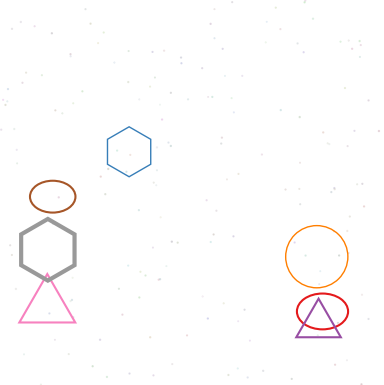[{"shape": "oval", "thickness": 1.5, "radius": 0.33, "center": [0.838, 0.191]}, {"shape": "hexagon", "thickness": 1, "radius": 0.32, "center": [0.335, 0.606]}, {"shape": "triangle", "thickness": 1.5, "radius": 0.33, "center": [0.827, 0.157]}, {"shape": "circle", "thickness": 1, "radius": 0.4, "center": [0.823, 0.333]}, {"shape": "oval", "thickness": 1.5, "radius": 0.3, "center": [0.137, 0.489]}, {"shape": "triangle", "thickness": 1.5, "radius": 0.42, "center": [0.123, 0.204]}, {"shape": "hexagon", "thickness": 3, "radius": 0.4, "center": [0.124, 0.351]}]